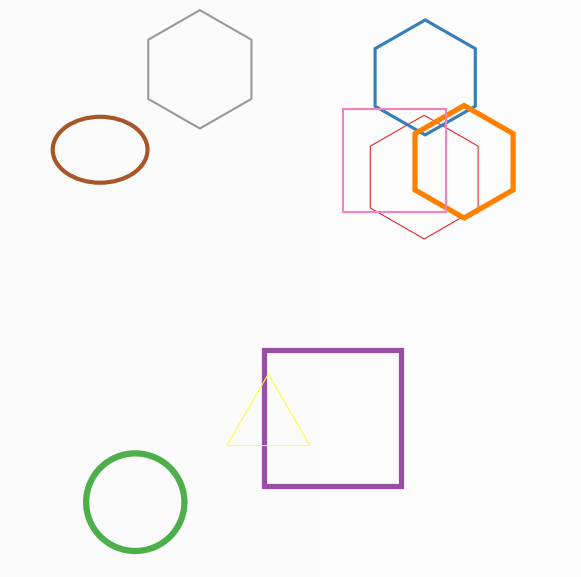[{"shape": "hexagon", "thickness": 0.5, "radius": 0.54, "center": [0.73, 0.692]}, {"shape": "hexagon", "thickness": 1.5, "radius": 0.5, "center": [0.732, 0.865]}, {"shape": "circle", "thickness": 3, "radius": 0.42, "center": [0.233, 0.13]}, {"shape": "square", "thickness": 2.5, "radius": 0.59, "center": [0.572, 0.276]}, {"shape": "hexagon", "thickness": 2.5, "radius": 0.49, "center": [0.798, 0.719]}, {"shape": "triangle", "thickness": 0.5, "radius": 0.41, "center": [0.462, 0.269]}, {"shape": "oval", "thickness": 2, "radius": 0.41, "center": [0.172, 0.74]}, {"shape": "square", "thickness": 1, "radius": 0.45, "center": [0.679, 0.721]}, {"shape": "hexagon", "thickness": 1, "radius": 0.51, "center": [0.344, 0.879]}]